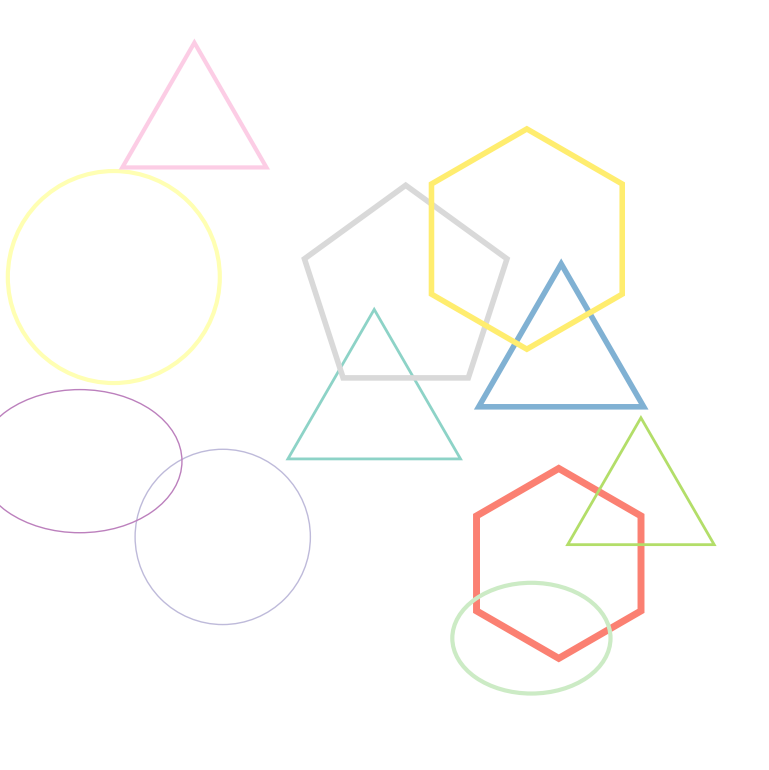[{"shape": "triangle", "thickness": 1, "radius": 0.65, "center": [0.486, 0.469]}, {"shape": "circle", "thickness": 1.5, "radius": 0.69, "center": [0.148, 0.64]}, {"shape": "circle", "thickness": 0.5, "radius": 0.57, "center": [0.289, 0.303]}, {"shape": "hexagon", "thickness": 2.5, "radius": 0.62, "center": [0.726, 0.268]}, {"shape": "triangle", "thickness": 2, "radius": 0.62, "center": [0.729, 0.534]}, {"shape": "triangle", "thickness": 1, "radius": 0.55, "center": [0.832, 0.348]}, {"shape": "triangle", "thickness": 1.5, "radius": 0.54, "center": [0.252, 0.837]}, {"shape": "pentagon", "thickness": 2, "radius": 0.69, "center": [0.527, 0.621]}, {"shape": "oval", "thickness": 0.5, "radius": 0.66, "center": [0.104, 0.401]}, {"shape": "oval", "thickness": 1.5, "radius": 0.51, "center": [0.69, 0.171]}, {"shape": "hexagon", "thickness": 2, "radius": 0.72, "center": [0.684, 0.69]}]